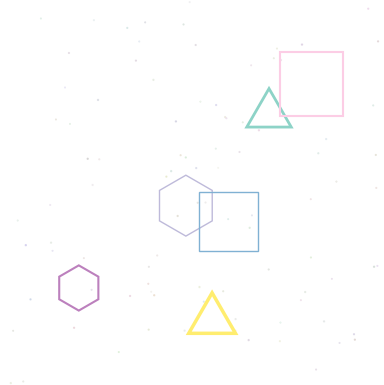[{"shape": "triangle", "thickness": 2, "radius": 0.33, "center": [0.699, 0.703]}, {"shape": "hexagon", "thickness": 1, "radius": 0.4, "center": [0.483, 0.466]}, {"shape": "square", "thickness": 1, "radius": 0.38, "center": [0.594, 0.424]}, {"shape": "square", "thickness": 1.5, "radius": 0.41, "center": [0.808, 0.781]}, {"shape": "hexagon", "thickness": 1.5, "radius": 0.29, "center": [0.205, 0.252]}, {"shape": "triangle", "thickness": 2.5, "radius": 0.35, "center": [0.551, 0.169]}]